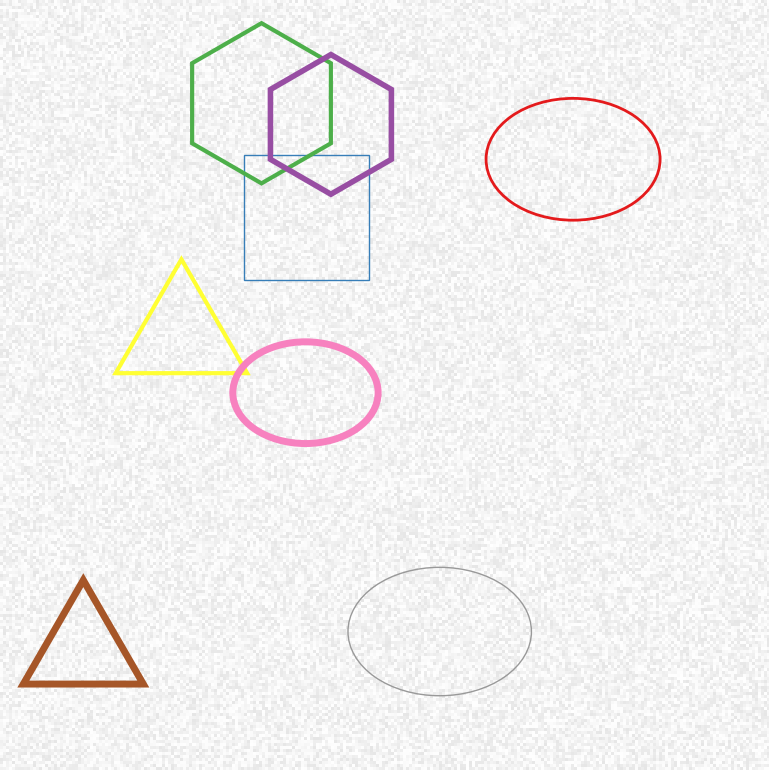[{"shape": "oval", "thickness": 1, "radius": 0.56, "center": [0.744, 0.793]}, {"shape": "square", "thickness": 0.5, "radius": 0.41, "center": [0.398, 0.718]}, {"shape": "hexagon", "thickness": 1.5, "radius": 0.52, "center": [0.34, 0.866]}, {"shape": "hexagon", "thickness": 2, "radius": 0.45, "center": [0.43, 0.838]}, {"shape": "triangle", "thickness": 1.5, "radius": 0.49, "center": [0.236, 0.565]}, {"shape": "triangle", "thickness": 2.5, "radius": 0.45, "center": [0.108, 0.157]}, {"shape": "oval", "thickness": 2.5, "radius": 0.47, "center": [0.397, 0.49]}, {"shape": "oval", "thickness": 0.5, "radius": 0.6, "center": [0.571, 0.18]}]